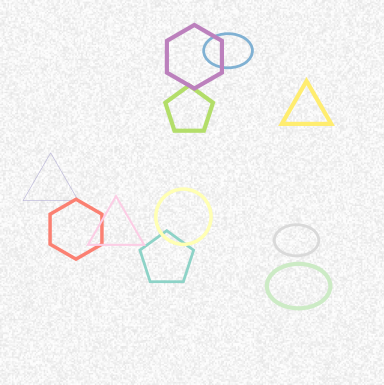[{"shape": "pentagon", "thickness": 2, "radius": 0.37, "center": [0.433, 0.328]}, {"shape": "circle", "thickness": 2.5, "radius": 0.36, "center": [0.476, 0.437]}, {"shape": "triangle", "thickness": 0.5, "radius": 0.41, "center": [0.132, 0.52]}, {"shape": "hexagon", "thickness": 2.5, "radius": 0.39, "center": [0.197, 0.405]}, {"shape": "oval", "thickness": 2, "radius": 0.32, "center": [0.592, 0.868]}, {"shape": "pentagon", "thickness": 3, "radius": 0.33, "center": [0.491, 0.713]}, {"shape": "triangle", "thickness": 1.5, "radius": 0.42, "center": [0.301, 0.406]}, {"shape": "oval", "thickness": 2, "radius": 0.29, "center": [0.77, 0.376]}, {"shape": "hexagon", "thickness": 3, "radius": 0.41, "center": [0.505, 0.853]}, {"shape": "oval", "thickness": 3, "radius": 0.41, "center": [0.776, 0.257]}, {"shape": "triangle", "thickness": 3, "radius": 0.37, "center": [0.796, 0.715]}]